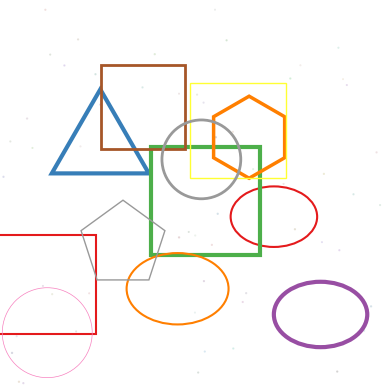[{"shape": "oval", "thickness": 1.5, "radius": 0.56, "center": [0.711, 0.437]}, {"shape": "square", "thickness": 1.5, "radius": 0.64, "center": [0.121, 0.262]}, {"shape": "triangle", "thickness": 3, "radius": 0.73, "center": [0.261, 0.622]}, {"shape": "square", "thickness": 3, "radius": 0.71, "center": [0.534, 0.478]}, {"shape": "oval", "thickness": 3, "radius": 0.61, "center": [0.833, 0.183]}, {"shape": "hexagon", "thickness": 2.5, "radius": 0.53, "center": [0.647, 0.644]}, {"shape": "oval", "thickness": 1.5, "radius": 0.66, "center": [0.461, 0.25]}, {"shape": "square", "thickness": 1, "radius": 0.62, "center": [0.618, 0.661]}, {"shape": "square", "thickness": 2, "radius": 0.55, "center": [0.372, 0.721]}, {"shape": "circle", "thickness": 0.5, "radius": 0.58, "center": [0.123, 0.136]}, {"shape": "circle", "thickness": 2, "radius": 0.51, "center": [0.523, 0.586]}, {"shape": "pentagon", "thickness": 1, "radius": 0.57, "center": [0.319, 0.366]}]